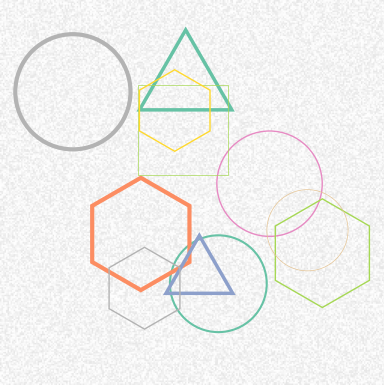[{"shape": "circle", "thickness": 1.5, "radius": 0.63, "center": [0.567, 0.263]}, {"shape": "triangle", "thickness": 2.5, "radius": 0.69, "center": [0.482, 0.784]}, {"shape": "hexagon", "thickness": 3, "radius": 0.73, "center": [0.366, 0.392]}, {"shape": "triangle", "thickness": 2.5, "radius": 0.5, "center": [0.518, 0.288]}, {"shape": "circle", "thickness": 1, "radius": 0.68, "center": [0.7, 0.523]}, {"shape": "hexagon", "thickness": 1, "radius": 0.71, "center": [0.837, 0.342]}, {"shape": "square", "thickness": 0.5, "radius": 0.59, "center": [0.476, 0.663]}, {"shape": "hexagon", "thickness": 1, "radius": 0.53, "center": [0.454, 0.713]}, {"shape": "circle", "thickness": 0.5, "radius": 0.53, "center": [0.799, 0.402]}, {"shape": "hexagon", "thickness": 1, "radius": 0.53, "center": [0.375, 0.251]}, {"shape": "circle", "thickness": 3, "radius": 0.75, "center": [0.189, 0.762]}]